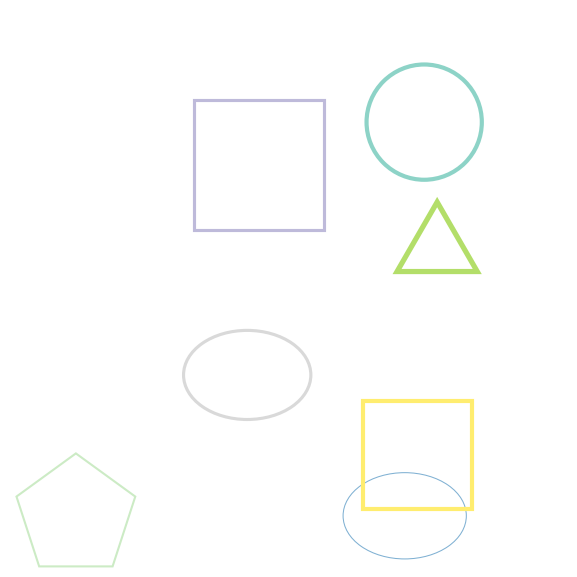[{"shape": "circle", "thickness": 2, "radius": 0.5, "center": [0.735, 0.788]}, {"shape": "square", "thickness": 1.5, "radius": 0.56, "center": [0.448, 0.713]}, {"shape": "oval", "thickness": 0.5, "radius": 0.53, "center": [0.701, 0.106]}, {"shape": "triangle", "thickness": 2.5, "radius": 0.4, "center": [0.757, 0.569]}, {"shape": "oval", "thickness": 1.5, "radius": 0.55, "center": [0.428, 0.35]}, {"shape": "pentagon", "thickness": 1, "radius": 0.54, "center": [0.131, 0.106]}, {"shape": "square", "thickness": 2, "radius": 0.47, "center": [0.723, 0.211]}]